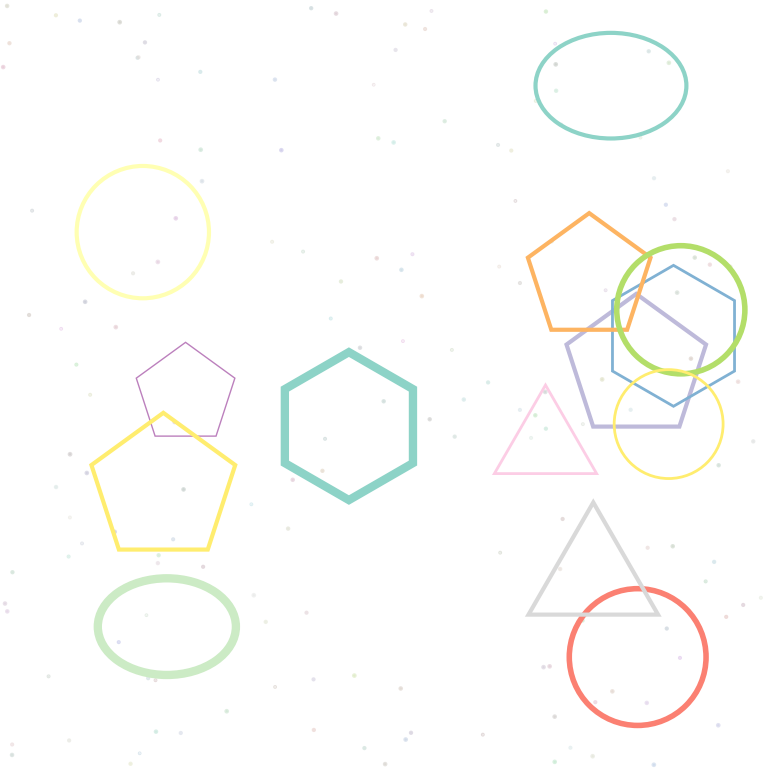[{"shape": "oval", "thickness": 1.5, "radius": 0.49, "center": [0.793, 0.889]}, {"shape": "hexagon", "thickness": 3, "radius": 0.48, "center": [0.453, 0.447]}, {"shape": "circle", "thickness": 1.5, "radius": 0.43, "center": [0.185, 0.699]}, {"shape": "pentagon", "thickness": 1.5, "radius": 0.48, "center": [0.826, 0.523]}, {"shape": "circle", "thickness": 2, "radius": 0.44, "center": [0.828, 0.147]}, {"shape": "hexagon", "thickness": 1, "radius": 0.46, "center": [0.875, 0.564]}, {"shape": "pentagon", "thickness": 1.5, "radius": 0.42, "center": [0.765, 0.639]}, {"shape": "circle", "thickness": 2, "radius": 0.42, "center": [0.884, 0.598]}, {"shape": "triangle", "thickness": 1, "radius": 0.38, "center": [0.708, 0.423]}, {"shape": "triangle", "thickness": 1.5, "radius": 0.49, "center": [0.771, 0.25]}, {"shape": "pentagon", "thickness": 0.5, "radius": 0.34, "center": [0.241, 0.488]}, {"shape": "oval", "thickness": 3, "radius": 0.45, "center": [0.217, 0.186]}, {"shape": "pentagon", "thickness": 1.5, "radius": 0.49, "center": [0.212, 0.366]}, {"shape": "circle", "thickness": 1, "radius": 0.35, "center": [0.868, 0.449]}]